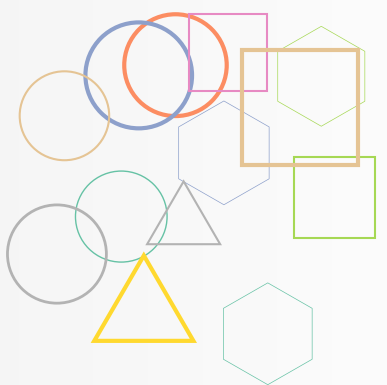[{"shape": "circle", "thickness": 1, "radius": 0.59, "center": [0.313, 0.437]}, {"shape": "hexagon", "thickness": 0.5, "radius": 0.66, "center": [0.691, 0.133]}, {"shape": "circle", "thickness": 3, "radius": 0.66, "center": [0.453, 0.831]}, {"shape": "hexagon", "thickness": 0.5, "radius": 0.67, "center": [0.578, 0.603]}, {"shape": "circle", "thickness": 3, "radius": 0.69, "center": [0.358, 0.804]}, {"shape": "square", "thickness": 1.5, "radius": 0.5, "center": [0.589, 0.865]}, {"shape": "square", "thickness": 1.5, "radius": 0.53, "center": [0.863, 0.487]}, {"shape": "hexagon", "thickness": 0.5, "radius": 0.65, "center": [0.829, 0.802]}, {"shape": "triangle", "thickness": 3, "radius": 0.74, "center": [0.371, 0.189]}, {"shape": "circle", "thickness": 1.5, "radius": 0.58, "center": [0.166, 0.699]}, {"shape": "square", "thickness": 3, "radius": 0.75, "center": [0.775, 0.72]}, {"shape": "circle", "thickness": 2, "radius": 0.64, "center": [0.147, 0.34]}, {"shape": "triangle", "thickness": 1.5, "radius": 0.54, "center": [0.474, 0.42]}]